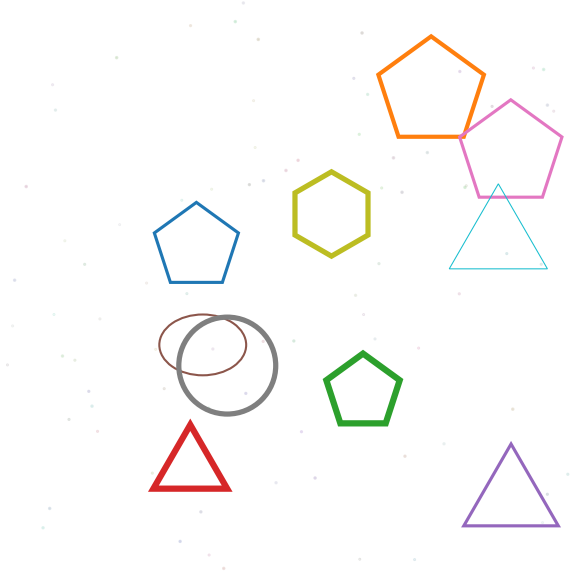[{"shape": "pentagon", "thickness": 1.5, "radius": 0.38, "center": [0.34, 0.572]}, {"shape": "pentagon", "thickness": 2, "radius": 0.48, "center": [0.747, 0.84]}, {"shape": "pentagon", "thickness": 3, "radius": 0.33, "center": [0.629, 0.32]}, {"shape": "triangle", "thickness": 3, "radius": 0.37, "center": [0.329, 0.19]}, {"shape": "triangle", "thickness": 1.5, "radius": 0.47, "center": [0.885, 0.136]}, {"shape": "oval", "thickness": 1, "radius": 0.38, "center": [0.351, 0.402]}, {"shape": "pentagon", "thickness": 1.5, "radius": 0.47, "center": [0.885, 0.733]}, {"shape": "circle", "thickness": 2.5, "radius": 0.42, "center": [0.394, 0.366]}, {"shape": "hexagon", "thickness": 2.5, "radius": 0.37, "center": [0.574, 0.629]}, {"shape": "triangle", "thickness": 0.5, "radius": 0.49, "center": [0.863, 0.583]}]